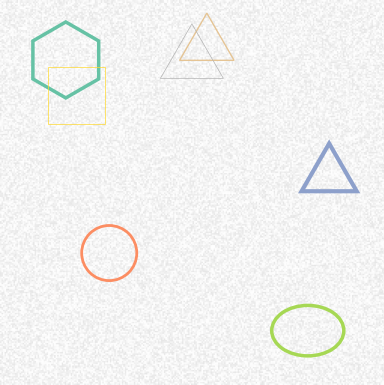[{"shape": "hexagon", "thickness": 2.5, "radius": 0.49, "center": [0.171, 0.844]}, {"shape": "circle", "thickness": 2, "radius": 0.36, "center": [0.284, 0.343]}, {"shape": "triangle", "thickness": 3, "radius": 0.41, "center": [0.855, 0.545]}, {"shape": "oval", "thickness": 2.5, "radius": 0.47, "center": [0.799, 0.141]}, {"shape": "square", "thickness": 0.5, "radius": 0.37, "center": [0.198, 0.752]}, {"shape": "triangle", "thickness": 1, "radius": 0.41, "center": [0.537, 0.884]}, {"shape": "triangle", "thickness": 0.5, "radius": 0.47, "center": [0.498, 0.844]}]